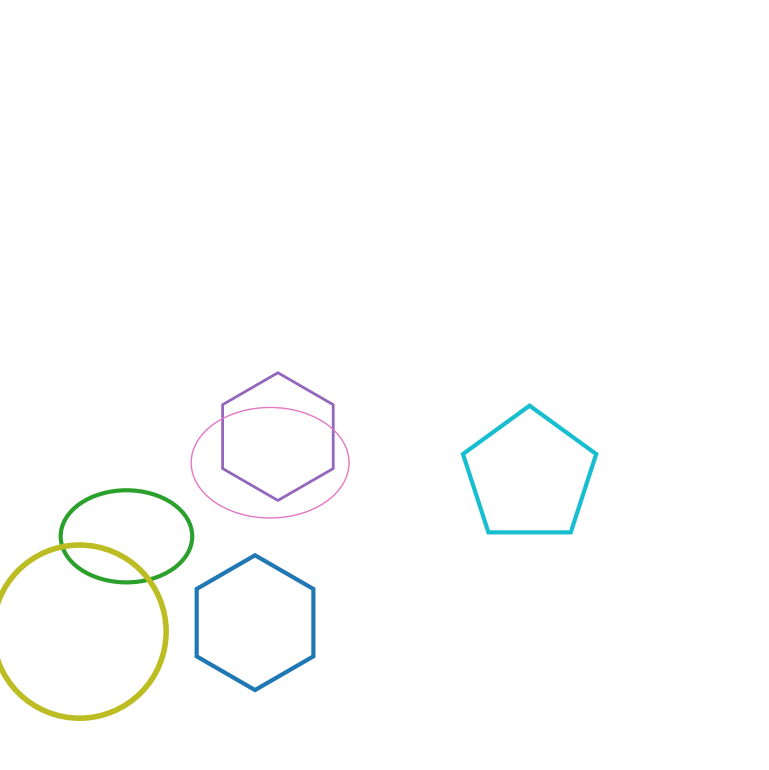[{"shape": "hexagon", "thickness": 1.5, "radius": 0.44, "center": [0.331, 0.191]}, {"shape": "oval", "thickness": 1.5, "radius": 0.43, "center": [0.164, 0.303]}, {"shape": "hexagon", "thickness": 1, "radius": 0.41, "center": [0.361, 0.433]}, {"shape": "oval", "thickness": 0.5, "radius": 0.51, "center": [0.351, 0.399]}, {"shape": "circle", "thickness": 2, "radius": 0.56, "center": [0.103, 0.18]}, {"shape": "pentagon", "thickness": 1.5, "radius": 0.45, "center": [0.688, 0.382]}]